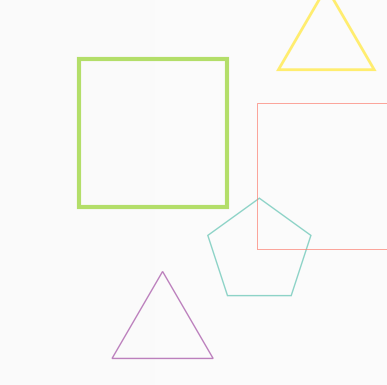[{"shape": "pentagon", "thickness": 1, "radius": 0.7, "center": [0.669, 0.345]}, {"shape": "square", "thickness": 0.5, "radius": 0.95, "center": [0.854, 0.544]}, {"shape": "square", "thickness": 3, "radius": 0.96, "center": [0.395, 0.655]}, {"shape": "triangle", "thickness": 1, "radius": 0.75, "center": [0.42, 0.144]}, {"shape": "triangle", "thickness": 2, "radius": 0.71, "center": [0.842, 0.89]}]